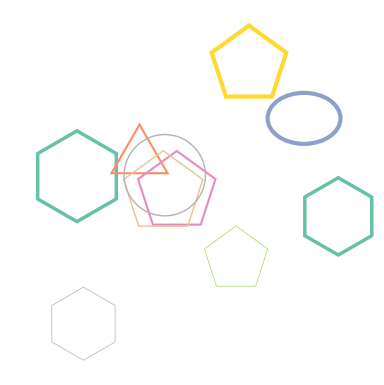[{"shape": "hexagon", "thickness": 2.5, "radius": 0.59, "center": [0.2, 0.542]}, {"shape": "hexagon", "thickness": 2.5, "radius": 0.5, "center": [0.879, 0.438]}, {"shape": "triangle", "thickness": 1.5, "radius": 0.42, "center": [0.362, 0.592]}, {"shape": "oval", "thickness": 3, "radius": 0.47, "center": [0.79, 0.693]}, {"shape": "pentagon", "thickness": 1.5, "radius": 0.53, "center": [0.459, 0.502]}, {"shape": "pentagon", "thickness": 0.5, "radius": 0.43, "center": [0.613, 0.327]}, {"shape": "pentagon", "thickness": 3, "radius": 0.51, "center": [0.647, 0.832]}, {"shape": "pentagon", "thickness": 1, "radius": 0.54, "center": [0.424, 0.5]}, {"shape": "circle", "thickness": 1, "radius": 0.53, "center": [0.428, 0.545]}, {"shape": "hexagon", "thickness": 0.5, "radius": 0.47, "center": [0.217, 0.159]}]